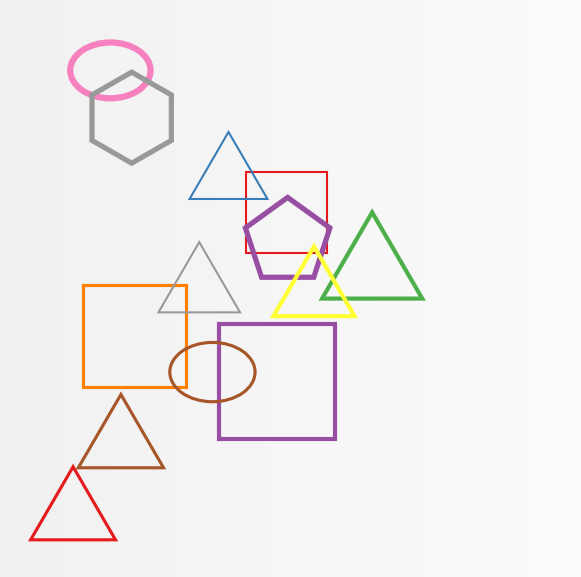[{"shape": "triangle", "thickness": 1.5, "radius": 0.42, "center": [0.126, 0.107]}, {"shape": "square", "thickness": 1, "radius": 0.35, "center": [0.494, 0.631]}, {"shape": "triangle", "thickness": 1, "radius": 0.39, "center": [0.393, 0.693]}, {"shape": "triangle", "thickness": 2, "radius": 0.5, "center": [0.64, 0.532]}, {"shape": "pentagon", "thickness": 2.5, "radius": 0.38, "center": [0.495, 0.581]}, {"shape": "square", "thickness": 2, "radius": 0.5, "center": [0.477, 0.339]}, {"shape": "square", "thickness": 1.5, "radius": 0.44, "center": [0.232, 0.417]}, {"shape": "triangle", "thickness": 2, "radius": 0.4, "center": [0.54, 0.492]}, {"shape": "oval", "thickness": 1.5, "radius": 0.37, "center": [0.365, 0.355]}, {"shape": "triangle", "thickness": 1.5, "radius": 0.42, "center": [0.208, 0.231]}, {"shape": "oval", "thickness": 3, "radius": 0.35, "center": [0.19, 0.877]}, {"shape": "triangle", "thickness": 1, "radius": 0.41, "center": [0.343, 0.499]}, {"shape": "hexagon", "thickness": 2.5, "radius": 0.39, "center": [0.227, 0.795]}]